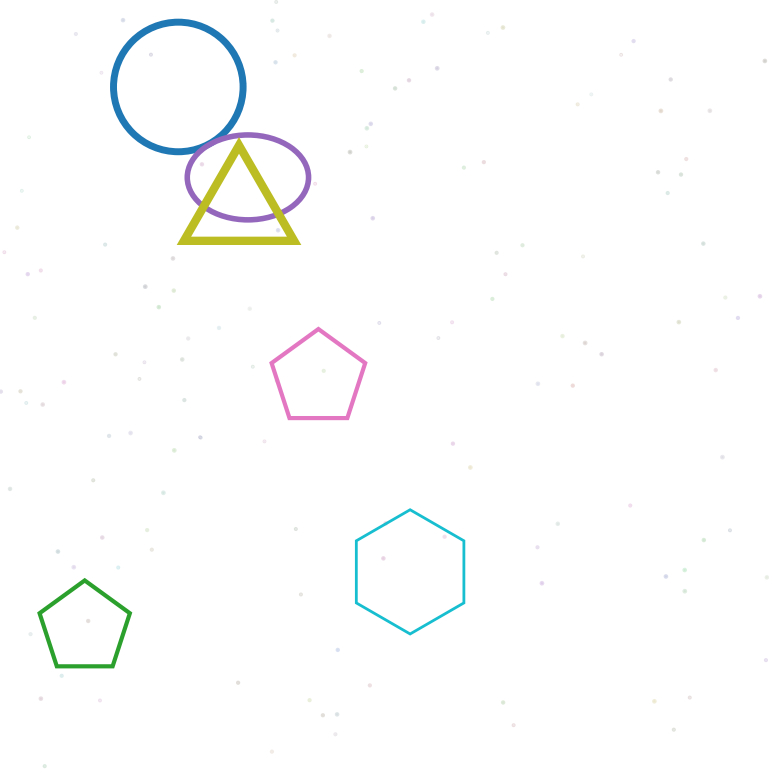[{"shape": "circle", "thickness": 2.5, "radius": 0.42, "center": [0.232, 0.887]}, {"shape": "pentagon", "thickness": 1.5, "radius": 0.31, "center": [0.11, 0.185]}, {"shape": "oval", "thickness": 2, "radius": 0.39, "center": [0.322, 0.77]}, {"shape": "pentagon", "thickness": 1.5, "radius": 0.32, "center": [0.414, 0.509]}, {"shape": "triangle", "thickness": 3, "radius": 0.41, "center": [0.31, 0.729]}, {"shape": "hexagon", "thickness": 1, "radius": 0.4, "center": [0.533, 0.257]}]